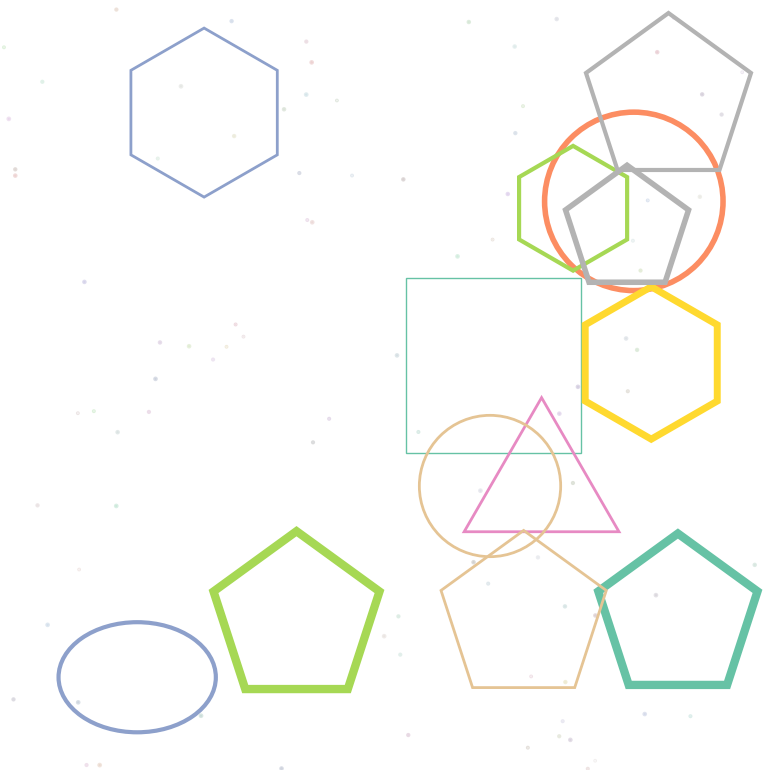[{"shape": "pentagon", "thickness": 3, "radius": 0.54, "center": [0.88, 0.198]}, {"shape": "square", "thickness": 0.5, "radius": 0.57, "center": [0.641, 0.525]}, {"shape": "circle", "thickness": 2, "radius": 0.58, "center": [0.823, 0.738]}, {"shape": "oval", "thickness": 1.5, "radius": 0.51, "center": [0.178, 0.12]}, {"shape": "hexagon", "thickness": 1, "radius": 0.55, "center": [0.265, 0.854]}, {"shape": "triangle", "thickness": 1, "radius": 0.58, "center": [0.703, 0.367]}, {"shape": "hexagon", "thickness": 1.5, "radius": 0.41, "center": [0.744, 0.73]}, {"shape": "pentagon", "thickness": 3, "radius": 0.57, "center": [0.385, 0.197]}, {"shape": "hexagon", "thickness": 2.5, "radius": 0.5, "center": [0.846, 0.529]}, {"shape": "circle", "thickness": 1, "radius": 0.46, "center": [0.636, 0.369]}, {"shape": "pentagon", "thickness": 1, "radius": 0.56, "center": [0.68, 0.198]}, {"shape": "pentagon", "thickness": 1.5, "radius": 0.56, "center": [0.868, 0.87]}, {"shape": "pentagon", "thickness": 2, "radius": 0.42, "center": [0.814, 0.701]}]